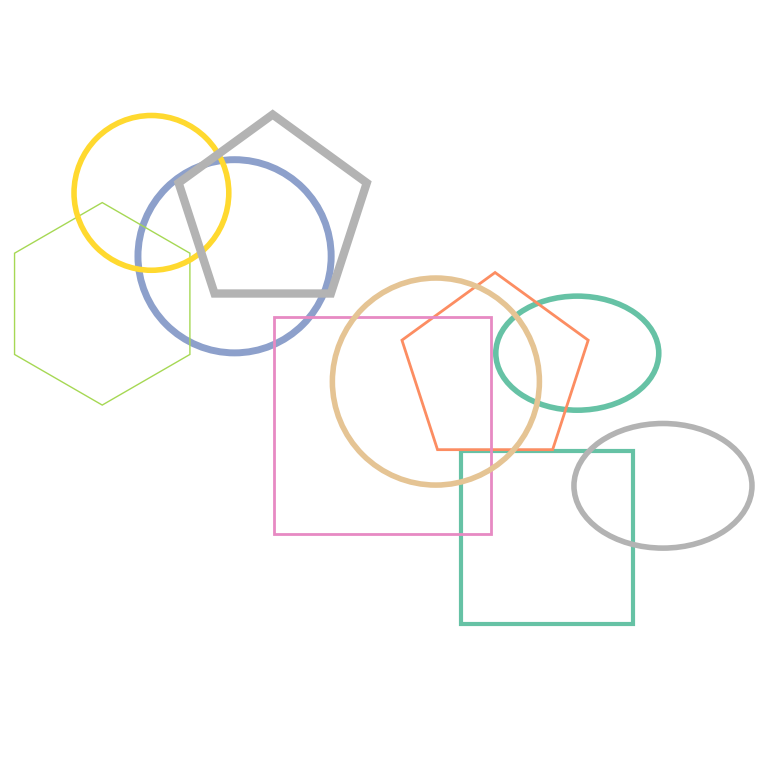[{"shape": "oval", "thickness": 2, "radius": 0.53, "center": [0.75, 0.541]}, {"shape": "square", "thickness": 1.5, "radius": 0.56, "center": [0.71, 0.302]}, {"shape": "pentagon", "thickness": 1, "radius": 0.64, "center": [0.643, 0.519]}, {"shape": "circle", "thickness": 2.5, "radius": 0.63, "center": [0.305, 0.667]}, {"shape": "square", "thickness": 1, "radius": 0.7, "center": [0.496, 0.447]}, {"shape": "hexagon", "thickness": 0.5, "radius": 0.66, "center": [0.133, 0.605]}, {"shape": "circle", "thickness": 2, "radius": 0.5, "center": [0.197, 0.75]}, {"shape": "circle", "thickness": 2, "radius": 0.67, "center": [0.566, 0.504]}, {"shape": "oval", "thickness": 2, "radius": 0.58, "center": [0.861, 0.369]}, {"shape": "pentagon", "thickness": 3, "radius": 0.64, "center": [0.354, 0.723]}]